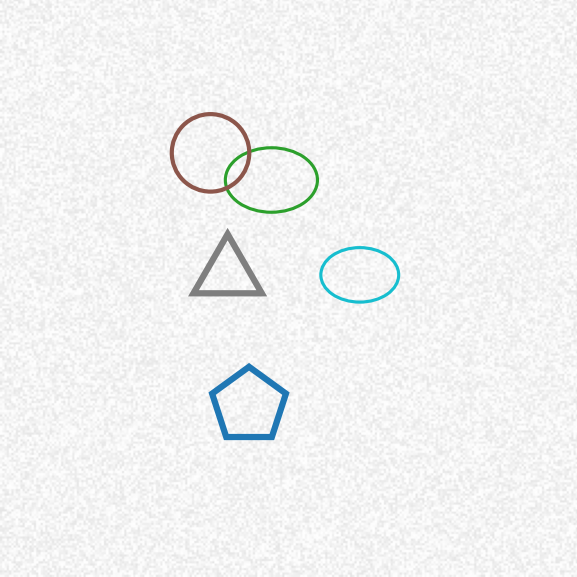[{"shape": "pentagon", "thickness": 3, "radius": 0.34, "center": [0.431, 0.297]}, {"shape": "oval", "thickness": 1.5, "radius": 0.4, "center": [0.47, 0.687]}, {"shape": "circle", "thickness": 2, "radius": 0.34, "center": [0.365, 0.734]}, {"shape": "triangle", "thickness": 3, "radius": 0.34, "center": [0.394, 0.525]}, {"shape": "oval", "thickness": 1.5, "radius": 0.34, "center": [0.623, 0.523]}]